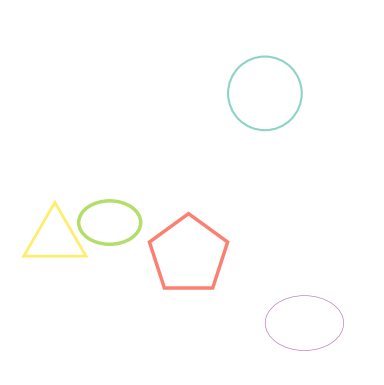[{"shape": "circle", "thickness": 1.5, "radius": 0.48, "center": [0.688, 0.757]}, {"shape": "pentagon", "thickness": 2.5, "radius": 0.53, "center": [0.49, 0.338]}, {"shape": "oval", "thickness": 2.5, "radius": 0.4, "center": [0.285, 0.422]}, {"shape": "oval", "thickness": 0.5, "radius": 0.51, "center": [0.791, 0.161]}, {"shape": "triangle", "thickness": 2, "radius": 0.47, "center": [0.143, 0.381]}]